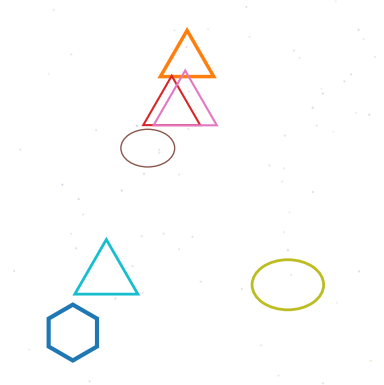[{"shape": "hexagon", "thickness": 3, "radius": 0.36, "center": [0.189, 0.136]}, {"shape": "triangle", "thickness": 2.5, "radius": 0.4, "center": [0.486, 0.841]}, {"shape": "triangle", "thickness": 1.5, "radius": 0.43, "center": [0.446, 0.718]}, {"shape": "oval", "thickness": 1, "radius": 0.35, "center": [0.384, 0.615]}, {"shape": "triangle", "thickness": 1.5, "radius": 0.47, "center": [0.481, 0.722]}, {"shape": "oval", "thickness": 2, "radius": 0.46, "center": [0.748, 0.26]}, {"shape": "triangle", "thickness": 2, "radius": 0.47, "center": [0.276, 0.283]}]